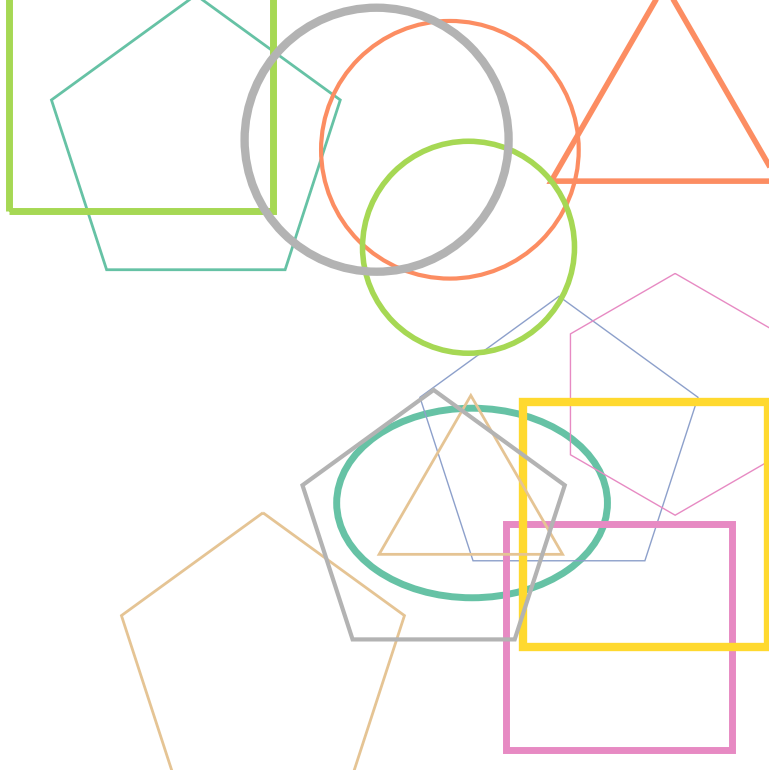[{"shape": "oval", "thickness": 2.5, "radius": 0.88, "center": [0.613, 0.347]}, {"shape": "pentagon", "thickness": 1, "radius": 0.99, "center": [0.254, 0.809]}, {"shape": "triangle", "thickness": 2, "radius": 0.85, "center": [0.863, 0.85]}, {"shape": "circle", "thickness": 1.5, "radius": 0.84, "center": [0.584, 0.805]}, {"shape": "pentagon", "thickness": 0.5, "radius": 0.95, "center": [0.726, 0.425]}, {"shape": "hexagon", "thickness": 0.5, "radius": 0.78, "center": [0.877, 0.488]}, {"shape": "square", "thickness": 2.5, "radius": 0.73, "center": [0.804, 0.173]}, {"shape": "circle", "thickness": 2, "radius": 0.69, "center": [0.608, 0.679]}, {"shape": "square", "thickness": 2.5, "radius": 0.86, "center": [0.183, 0.898]}, {"shape": "square", "thickness": 3, "radius": 0.8, "center": [0.838, 0.319]}, {"shape": "triangle", "thickness": 1, "radius": 0.69, "center": [0.611, 0.349]}, {"shape": "pentagon", "thickness": 1, "radius": 0.97, "center": [0.341, 0.141]}, {"shape": "circle", "thickness": 3, "radius": 0.86, "center": [0.489, 0.819]}, {"shape": "pentagon", "thickness": 1.5, "radius": 0.9, "center": [0.563, 0.314]}]